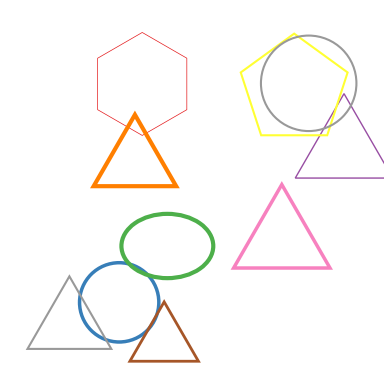[{"shape": "hexagon", "thickness": 0.5, "radius": 0.67, "center": [0.369, 0.782]}, {"shape": "circle", "thickness": 2.5, "radius": 0.51, "center": [0.31, 0.215]}, {"shape": "oval", "thickness": 3, "radius": 0.6, "center": [0.435, 0.361]}, {"shape": "triangle", "thickness": 1, "radius": 0.73, "center": [0.894, 0.611]}, {"shape": "triangle", "thickness": 3, "radius": 0.62, "center": [0.35, 0.578]}, {"shape": "pentagon", "thickness": 1.5, "radius": 0.73, "center": [0.764, 0.767]}, {"shape": "triangle", "thickness": 2, "radius": 0.51, "center": [0.426, 0.113]}, {"shape": "triangle", "thickness": 2.5, "radius": 0.72, "center": [0.732, 0.376]}, {"shape": "circle", "thickness": 1.5, "radius": 0.62, "center": [0.802, 0.784]}, {"shape": "triangle", "thickness": 1.5, "radius": 0.63, "center": [0.18, 0.157]}]